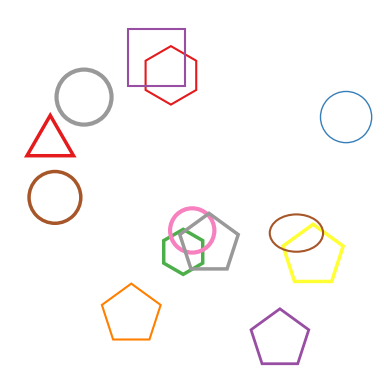[{"shape": "hexagon", "thickness": 1.5, "radius": 0.38, "center": [0.444, 0.804]}, {"shape": "triangle", "thickness": 2.5, "radius": 0.35, "center": [0.131, 0.63]}, {"shape": "circle", "thickness": 1, "radius": 0.33, "center": [0.899, 0.696]}, {"shape": "hexagon", "thickness": 2.5, "radius": 0.29, "center": [0.476, 0.346]}, {"shape": "square", "thickness": 1.5, "radius": 0.36, "center": [0.406, 0.851]}, {"shape": "pentagon", "thickness": 2, "radius": 0.39, "center": [0.727, 0.119]}, {"shape": "pentagon", "thickness": 1.5, "radius": 0.4, "center": [0.341, 0.183]}, {"shape": "pentagon", "thickness": 2.5, "radius": 0.41, "center": [0.813, 0.335]}, {"shape": "oval", "thickness": 1.5, "radius": 0.35, "center": [0.77, 0.395]}, {"shape": "circle", "thickness": 2.5, "radius": 0.34, "center": [0.143, 0.487]}, {"shape": "circle", "thickness": 3, "radius": 0.29, "center": [0.499, 0.401]}, {"shape": "circle", "thickness": 3, "radius": 0.36, "center": [0.218, 0.748]}, {"shape": "pentagon", "thickness": 2.5, "radius": 0.4, "center": [0.543, 0.366]}]